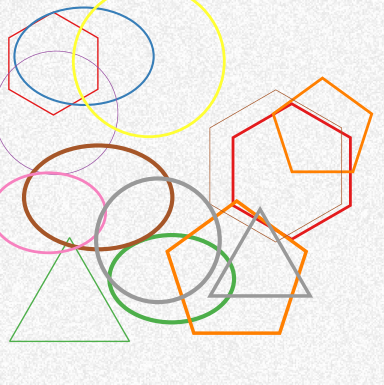[{"shape": "hexagon", "thickness": 1, "radius": 0.67, "center": [0.139, 0.835]}, {"shape": "hexagon", "thickness": 2, "radius": 0.88, "center": [0.758, 0.554]}, {"shape": "oval", "thickness": 1.5, "radius": 0.9, "center": [0.218, 0.854]}, {"shape": "oval", "thickness": 3, "radius": 0.81, "center": [0.446, 0.276]}, {"shape": "triangle", "thickness": 1, "radius": 0.9, "center": [0.181, 0.203]}, {"shape": "circle", "thickness": 0.5, "radius": 0.8, "center": [0.146, 0.707]}, {"shape": "pentagon", "thickness": 2.5, "radius": 0.95, "center": [0.615, 0.288]}, {"shape": "pentagon", "thickness": 2, "radius": 0.67, "center": [0.838, 0.663]}, {"shape": "circle", "thickness": 2, "radius": 0.98, "center": [0.387, 0.841]}, {"shape": "oval", "thickness": 3, "radius": 0.96, "center": [0.255, 0.487]}, {"shape": "hexagon", "thickness": 0.5, "radius": 0.99, "center": [0.716, 0.569]}, {"shape": "oval", "thickness": 2, "radius": 0.74, "center": [0.126, 0.447]}, {"shape": "circle", "thickness": 3, "radius": 0.8, "center": [0.41, 0.376]}, {"shape": "triangle", "thickness": 2.5, "radius": 0.75, "center": [0.676, 0.306]}]